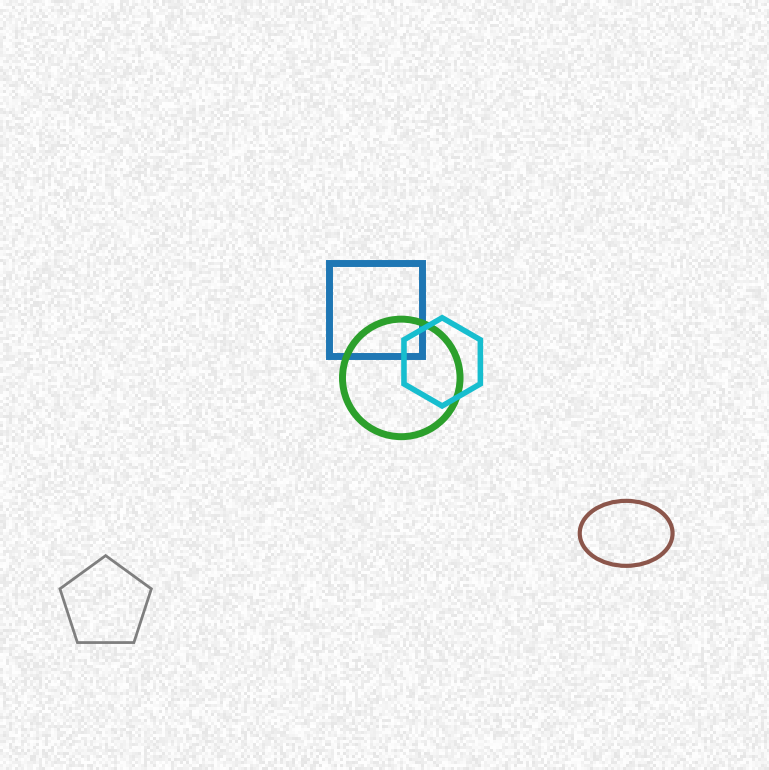[{"shape": "square", "thickness": 2.5, "radius": 0.3, "center": [0.488, 0.598]}, {"shape": "circle", "thickness": 2.5, "radius": 0.38, "center": [0.521, 0.509]}, {"shape": "oval", "thickness": 1.5, "radius": 0.3, "center": [0.813, 0.307]}, {"shape": "pentagon", "thickness": 1, "radius": 0.31, "center": [0.137, 0.216]}, {"shape": "hexagon", "thickness": 2, "radius": 0.29, "center": [0.574, 0.53]}]